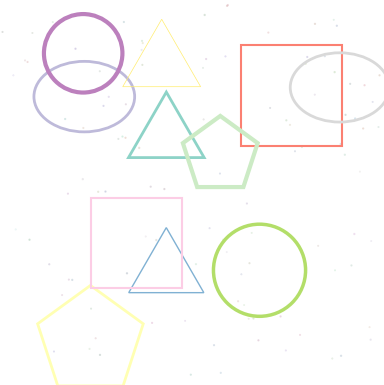[{"shape": "triangle", "thickness": 2, "radius": 0.57, "center": [0.432, 0.647]}, {"shape": "pentagon", "thickness": 2, "radius": 0.72, "center": [0.235, 0.114]}, {"shape": "oval", "thickness": 2, "radius": 0.65, "center": [0.219, 0.749]}, {"shape": "square", "thickness": 1.5, "radius": 0.66, "center": [0.757, 0.751]}, {"shape": "triangle", "thickness": 1, "radius": 0.56, "center": [0.432, 0.296]}, {"shape": "circle", "thickness": 2.5, "radius": 0.6, "center": [0.674, 0.298]}, {"shape": "square", "thickness": 1.5, "radius": 0.59, "center": [0.354, 0.369]}, {"shape": "oval", "thickness": 2, "radius": 0.64, "center": [0.882, 0.773]}, {"shape": "circle", "thickness": 3, "radius": 0.51, "center": [0.216, 0.862]}, {"shape": "pentagon", "thickness": 3, "radius": 0.51, "center": [0.572, 0.597]}, {"shape": "triangle", "thickness": 0.5, "radius": 0.58, "center": [0.42, 0.833]}]